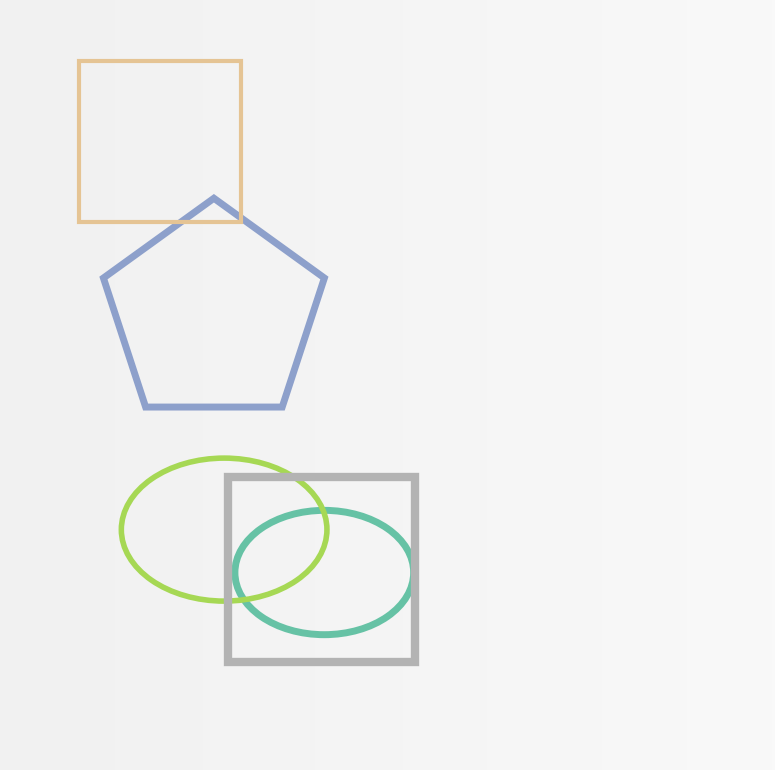[{"shape": "oval", "thickness": 2.5, "radius": 0.58, "center": [0.418, 0.256]}, {"shape": "pentagon", "thickness": 2.5, "radius": 0.75, "center": [0.276, 0.593]}, {"shape": "oval", "thickness": 2, "radius": 0.66, "center": [0.289, 0.312]}, {"shape": "square", "thickness": 1.5, "radius": 0.52, "center": [0.207, 0.816]}, {"shape": "square", "thickness": 3, "radius": 0.6, "center": [0.415, 0.26]}]